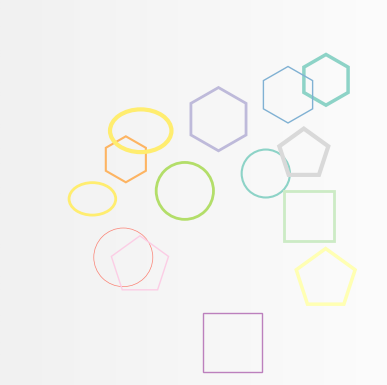[{"shape": "circle", "thickness": 1.5, "radius": 0.31, "center": [0.686, 0.549]}, {"shape": "hexagon", "thickness": 2.5, "radius": 0.33, "center": [0.841, 0.793]}, {"shape": "pentagon", "thickness": 2.5, "radius": 0.4, "center": [0.84, 0.275]}, {"shape": "hexagon", "thickness": 2, "radius": 0.41, "center": [0.564, 0.691]}, {"shape": "circle", "thickness": 0.5, "radius": 0.38, "center": [0.318, 0.332]}, {"shape": "hexagon", "thickness": 1, "radius": 0.37, "center": [0.743, 0.754]}, {"shape": "hexagon", "thickness": 1.5, "radius": 0.3, "center": [0.325, 0.586]}, {"shape": "circle", "thickness": 2, "radius": 0.37, "center": [0.477, 0.504]}, {"shape": "pentagon", "thickness": 1, "radius": 0.39, "center": [0.361, 0.31]}, {"shape": "pentagon", "thickness": 3, "radius": 0.33, "center": [0.784, 0.6]}, {"shape": "square", "thickness": 1, "radius": 0.38, "center": [0.599, 0.11]}, {"shape": "square", "thickness": 2, "radius": 0.33, "center": [0.798, 0.439]}, {"shape": "oval", "thickness": 2, "radius": 0.3, "center": [0.238, 0.483]}, {"shape": "oval", "thickness": 3, "radius": 0.4, "center": [0.363, 0.66]}]